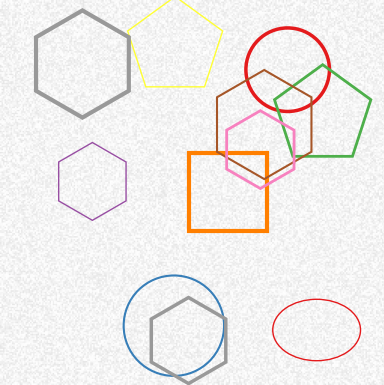[{"shape": "oval", "thickness": 1, "radius": 0.57, "center": [0.822, 0.143]}, {"shape": "circle", "thickness": 2.5, "radius": 0.54, "center": [0.747, 0.819]}, {"shape": "circle", "thickness": 1.5, "radius": 0.65, "center": [0.452, 0.154]}, {"shape": "pentagon", "thickness": 2, "radius": 0.66, "center": [0.838, 0.7]}, {"shape": "hexagon", "thickness": 1, "radius": 0.51, "center": [0.24, 0.529]}, {"shape": "square", "thickness": 3, "radius": 0.5, "center": [0.592, 0.501]}, {"shape": "pentagon", "thickness": 1, "radius": 0.65, "center": [0.455, 0.879]}, {"shape": "hexagon", "thickness": 1.5, "radius": 0.71, "center": [0.686, 0.677]}, {"shape": "hexagon", "thickness": 2, "radius": 0.51, "center": [0.676, 0.611]}, {"shape": "hexagon", "thickness": 3, "radius": 0.7, "center": [0.214, 0.834]}, {"shape": "hexagon", "thickness": 2.5, "radius": 0.56, "center": [0.49, 0.115]}]